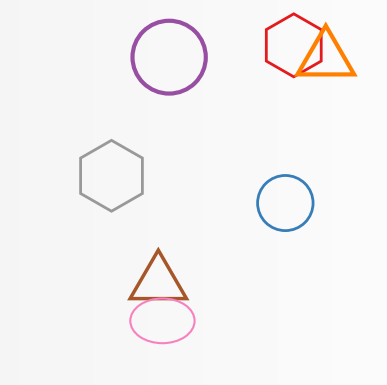[{"shape": "hexagon", "thickness": 2, "radius": 0.41, "center": [0.758, 0.882]}, {"shape": "circle", "thickness": 2, "radius": 0.36, "center": [0.736, 0.473]}, {"shape": "circle", "thickness": 3, "radius": 0.47, "center": [0.436, 0.852]}, {"shape": "triangle", "thickness": 3, "radius": 0.42, "center": [0.841, 0.849]}, {"shape": "triangle", "thickness": 2.5, "radius": 0.42, "center": [0.409, 0.266]}, {"shape": "oval", "thickness": 1.5, "radius": 0.41, "center": [0.419, 0.167]}, {"shape": "hexagon", "thickness": 2, "radius": 0.46, "center": [0.288, 0.543]}]